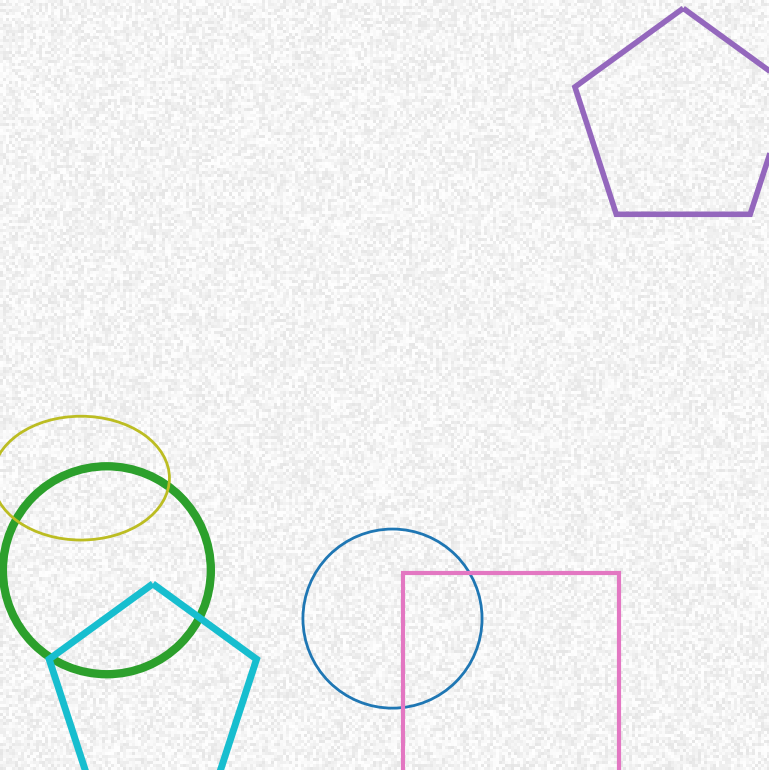[{"shape": "circle", "thickness": 1, "radius": 0.58, "center": [0.51, 0.197]}, {"shape": "circle", "thickness": 3, "radius": 0.68, "center": [0.139, 0.259]}, {"shape": "pentagon", "thickness": 2, "radius": 0.74, "center": [0.887, 0.841]}, {"shape": "square", "thickness": 1.5, "radius": 0.7, "center": [0.664, 0.116]}, {"shape": "oval", "thickness": 1, "radius": 0.57, "center": [0.105, 0.379]}, {"shape": "pentagon", "thickness": 2.5, "radius": 0.71, "center": [0.199, 0.1]}]